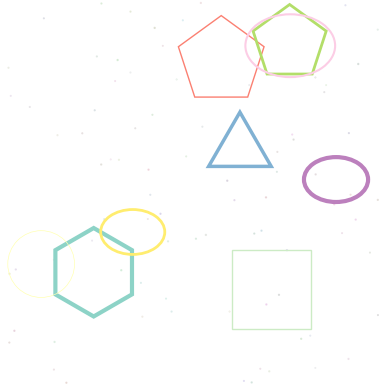[{"shape": "hexagon", "thickness": 3, "radius": 0.57, "center": [0.243, 0.293]}, {"shape": "circle", "thickness": 0.5, "radius": 0.43, "center": [0.107, 0.314]}, {"shape": "pentagon", "thickness": 1, "radius": 0.58, "center": [0.575, 0.842]}, {"shape": "triangle", "thickness": 2.5, "radius": 0.47, "center": [0.623, 0.615]}, {"shape": "pentagon", "thickness": 2, "radius": 0.5, "center": [0.752, 0.888]}, {"shape": "oval", "thickness": 1.5, "radius": 0.58, "center": [0.754, 0.881]}, {"shape": "oval", "thickness": 3, "radius": 0.42, "center": [0.873, 0.534]}, {"shape": "square", "thickness": 1, "radius": 0.52, "center": [0.706, 0.248]}, {"shape": "oval", "thickness": 2, "radius": 0.42, "center": [0.345, 0.397]}]